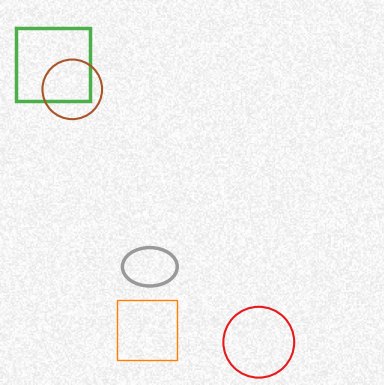[{"shape": "circle", "thickness": 1.5, "radius": 0.46, "center": [0.672, 0.111]}, {"shape": "square", "thickness": 2.5, "radius": 0.48, "center": [0.137, 0.832]}, {"shape": "square", "thickness": 1, "radius": 0.39, "center": [0.383, 0.143]}, {"shape": "circle", "thickness": 1.5, "radius": 0.39, "center": [0.188, 0.768]}, {"shape": "oval", "thickness": 2.5, "radius": 0.36, "center": [0.389, 0.307]}]